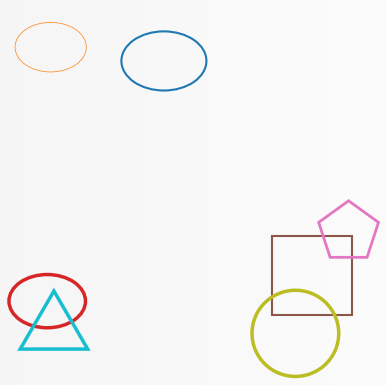[{"shape": "oval", "thickness": 1.5, "radius": 0.55, "center": [0.423, 0.842]}, {"shape": "oval", "thickness": 0.5, "radius": 0.46, "center": [0.131, 0.878]}, {"shape": "oval", "thickness": 2.5, "radius": 0.49, "center": [0.122, 0.218]}, {"shape": "square", "thickness": 1.5, "radius": 0.51, "center": [0.806, 0.285]}, {"shape": "pentagon", "thickness": 2, "radius": 0.41, "center": [0.9, 0.397]}, {"shape": "circle", "thickness": 2.5, "radius": 0.56, "center": [0.762, 0.134]}, {"shape": "triangle", "thickness": 2.5, "radius": 0.5, "center": [0.139, 0.144]}]